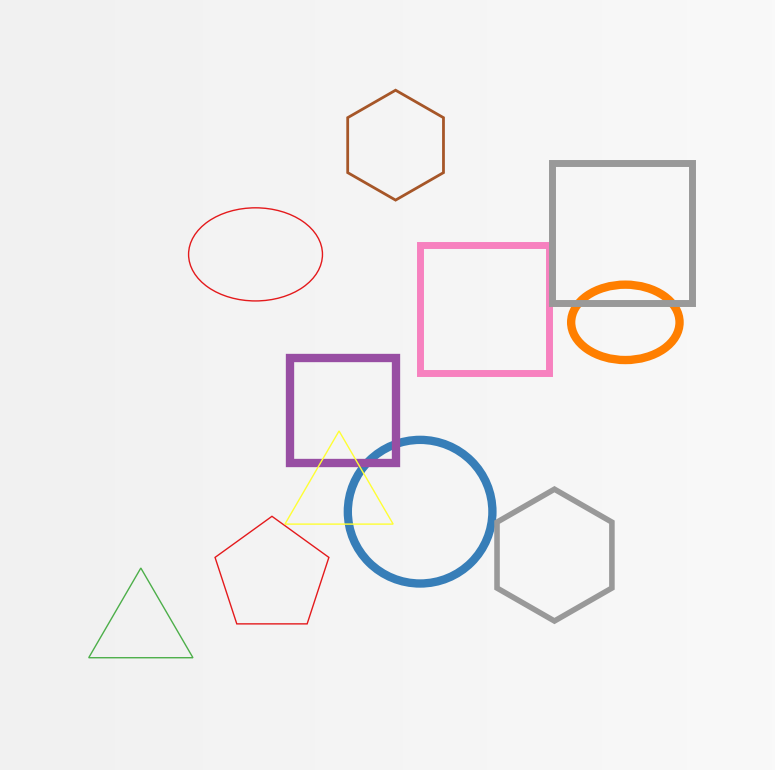[{"shape": "oval", "thickness": 0.5, "radius": 0.43, "center": [0.33, 0.67]}, {"shape": "pentagon", "thickness": 0.5, "radius": 0.39, "center": [0.351, 0.252]}, {"shape": "circle", "thickness": 3, "radius": 0.47, "center": [0.542, 0.335]}, {"shape": "triangle", "thickness": 0.5, "radius": 0.39, "center": [0.182, 0.185]}, {"shape": "square", "thickness": 3, "radius": 0.34, "center": [0.442, 0.466]}, {"shape": "oval", "thickness": 3, "radius": 0.35, "center": [0.807, 0.581]}, {"shape": "triangle", "thickness": 0.5, "radius": 0.4, "center": [0.437, 0.36]}, {"shape": "hexagon", "thickness": 1, "radius": 0.36, "center": [0.51, 0.811]}, {"shape": "square", "thickness": 2.5, "radius": 0.42, "center": [0.626, 0.598]}, {"shape": "hexagon", "thickness": 2, "radius": 0.43, "center": [0.715, 0.279]}, {"shape": "square", "thickness": 2.5, "radius": 0.45, "center": [0.803, 0.698]}]